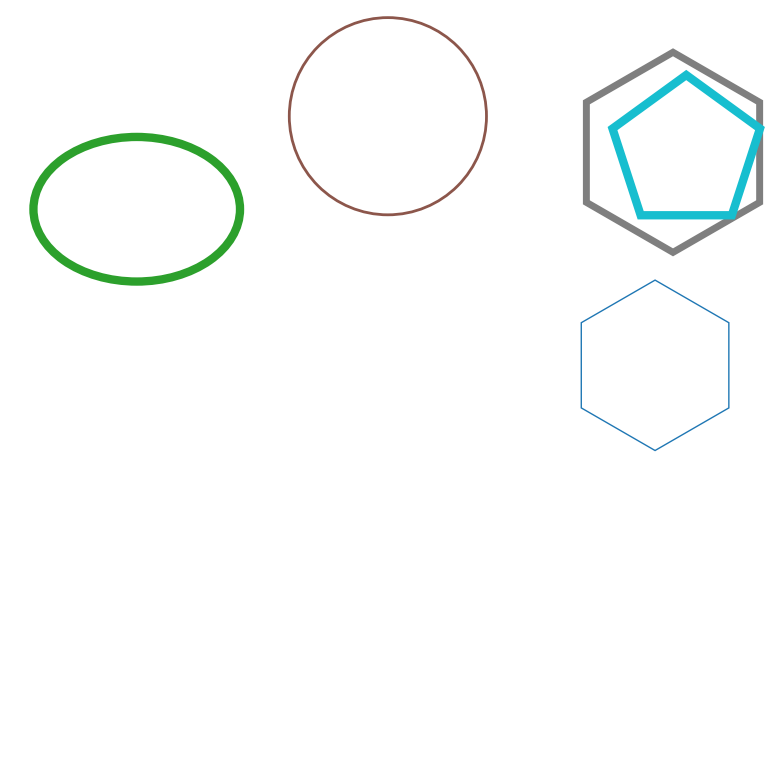[{"shape": "hexagon", "thickness": 0.5, "radius": 0.55, "center": [0.851, 0.526]}, {"shape": "oval", "thickness": 3, "radius": 0.67, "center": [0.178, 0.728]}, {"shape": "circle", "thickness": 1, "radius": 0.64, "center": [0.504, 0.849]}, {"shape": "hexagon", "thickness": 2.5, "radius": 0.65, "center": [0.874, 0.802]}, {"shape": "pentagon", "thickness": 3, "radius": 0.5, "center": [0.891, 0.802]}]